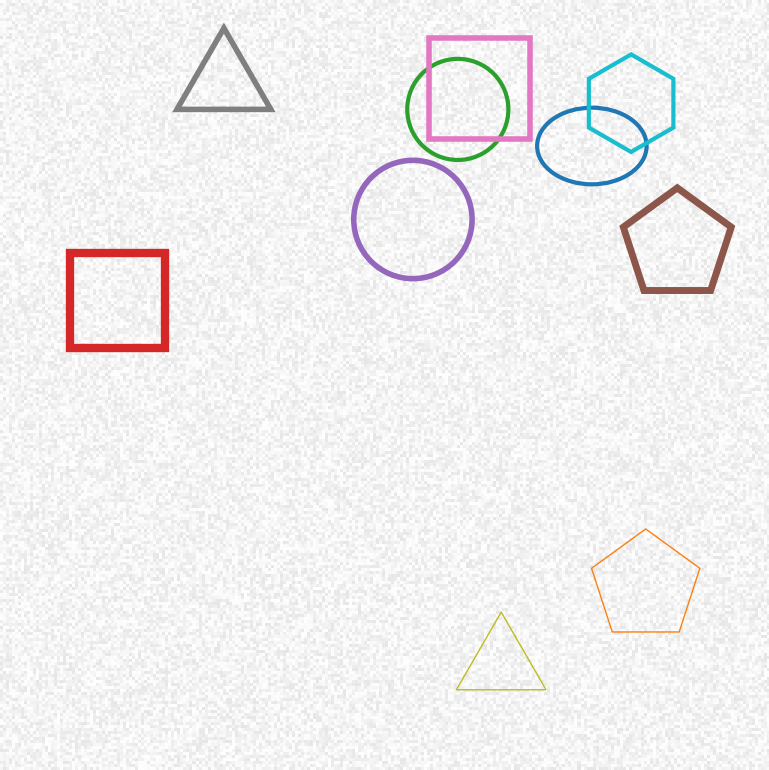[{"shape": "oval", "thickness": 1.5, "radius": 0.36, "center": [0.769, 0.81]}, {"shape": "pentagon", "thickness": 0.5, "radius": 0.37, "center": [0.839, 0.239]}, {"shape": "circle", "thickness": 1.5, "radius": 0.33, "center": [0.595, 0.858]}, {"shape": "square", "thickness": 3, "radius": 0.31, "center": [0.152, 0.609]}, {"shape": "circle", "thickness": 2, "radius": 0.38, "center": [0.536, 0.715]}, {"shape": "pentagon", "thickness": 2.5, "radius": 0.37, "center": [0.88, 0.682]}, {"shape": "square", "thickness": 2, "radius": 0.33, "center": [0.623, 0.885]}, {"shape": "triangle", "thickness": 2, "radius": 0.35, "center": [0.291, 0.893]}, {"shape": "triangle", "thickness": 0.5, "radius": 0.34, "center": [0.651, 0.138]}, {"shape": "hexagon", "thickness": 1.5, "radius": 0.32, "center": [0.82, 0.866]}]